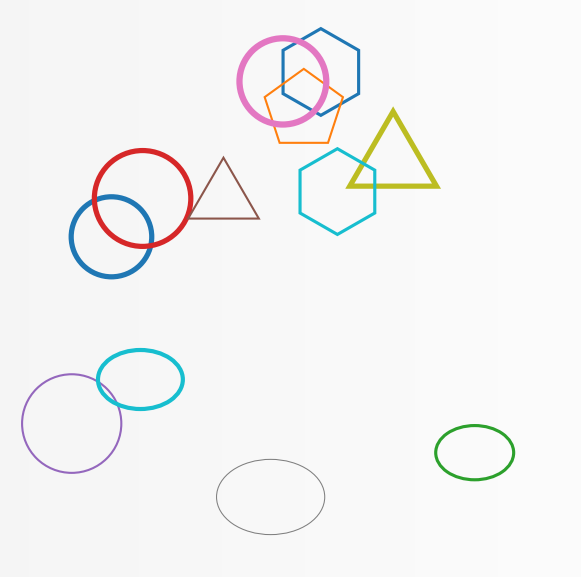[{"shape": "hexagon", "thickness": 1.5, "radius": 0.38, "center": [0.552, 0.874]}, {"shape": "circle", "thickness": 2.5, "radius": 0.35, "center": [0.192, 0.589]}, {"shape": "pentagon", "thickness": 1, "radius": 0.35, "center": [0.523, 0.809]}, {"shape": "oval", "thickness": 1.5, "radius": 0.34, "center": [0.817, 0.215]}, {"shape": "circle", "thickness": 2.5, "radius": 0.41, "center": [0.245, 0.655]}, {"shape": "circle", "thickness": 1, "radius": 0.43, "center": [0.123, 0.266]}, {"shape": "triangle", "thickness": 1, "radius": 0.35, "center": [0.384, 0.656]}, {"shape": "circle", "thickness": 3, "radius": 0.37, "center": [0.487, 0.858]}, {"shape": "oval", "thickness": 0.5, "radius": 0.47, "center": [0.466, 0.139]}, {"shape": "triangle", "thickness": 2.5, "radius": 0.43, "center": [0.676, 0.72]}, {"shape": "oval", "thickness": 2, "radius": 0.37, "center": [0.242, 0.342]}, {"shape": "hexagon", "thickness": 1.5, "radius": 0.37, "center": [0.58, 0.667]}]